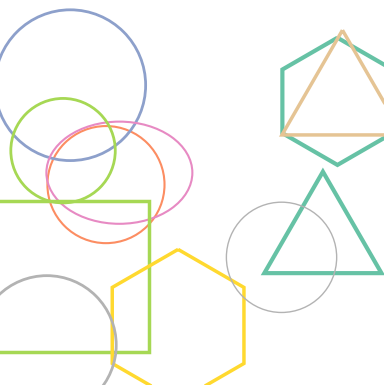[{"shape": "hexagon", "thickness": 3, "radius": 0.83, "center": [0.877, 0.737]}, {"shape": "triangle", "thickness": 3, "radius": 0.88, "center": [0.839, 0.378]}, {"shape": "circle", "thickness": 1.5, "radius": 0.76, "center": [0.275, 0.521]}, {"shape": "circle", "thickness": 2, "radius": 0.98, "center": [0.182, 0.779]}, {"shape": "oval", "thickness": 1.5, "radius": 0.95, "center": [0.31, 0.551]}, {"shape": "circle", "thickness": 2, "radius": 0.68, "center": [0.164, 0.609]}, {"shape": "square", "thickness": 2.5, "radius": 0.99, "center": [0.189, 0.282]}, {"shape": "hexagon", "thickness": 2.5, "radius": 0.99, "center": [0.463, 0.155]}, {"shape": "triangle", "thickness": 2.5, "radius": 0.91, "center": [0.89, 0.74]}, {"shape": "circle", "thickness": 1, "radius": 0.72, "center": [0.731, 0.332]}, {"shape": "circle", "thickness": 2, "radius": 0.9, "center": [0.122, 0.104]}]